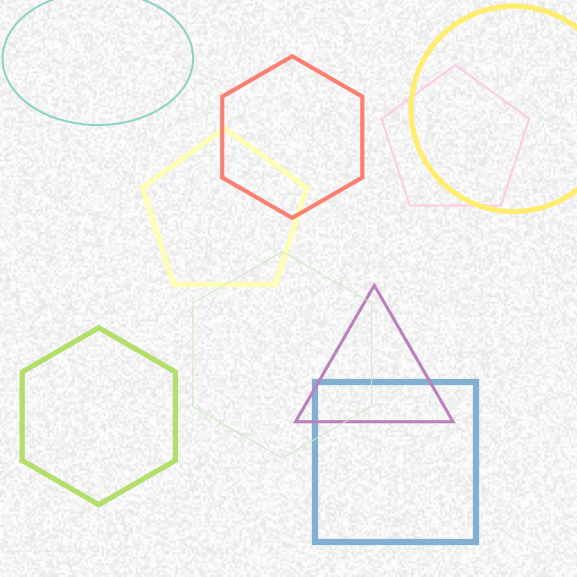[{"shape": "oval", "thickness": 1, "radius": 0.83, "center": [0.169, 0.898]}, {"shape": "pentagon", "thickness": 2.5, "radius": 0.75, "center": [0.389, 0.628]}, {"shape": "hexagon", "thickness": 2, "radius": 0.7, "center": [0.506, 0.762]}, {"shape": "square", "thickness": 3, "radius": 0.69, "center": [0.685, 0.199]}, {"shape": "hexagon", "thickness": 2.5, "radius": 0.77, "center": [0.171, 0.278]}, {"shape": "pentagon", "thickness": 1, "radius": 0.67, "center": [0.789, 0.752]}, {"shape": "triangle", "thickness": 1.5, "radius": 0.79, "center": [0.648, 0.348]}, {"shape": "hexagon", "thickness": 0.5, "radius": 0.89, "center": [0.489, 0.385]}, {"shape": "circle", "thickness": 2.5, "radius": 0.89, "center": [0.89, 0.811]}]